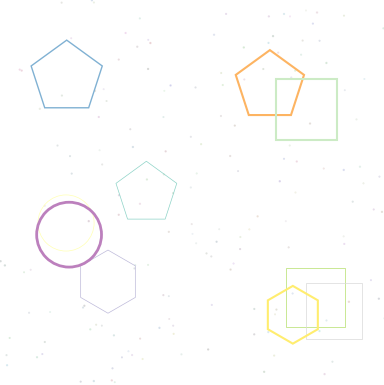[{"shape": "pentagon", "thickness": 0.5, "radius": 0.42, "center": [0.38, 0.498]}, {"shape": "circle", "thickness": 0.5, "radius": 0.36, "center": [0.172, 0.421]}, {"shape": "hexagon", "thickness": 0.5, "radius": 0.41, "center": [0.281, 0.268]}, {"shape": "pentagon", "thickness": 1, "radius": 0.49, "center": [0.173, 0.799]}, {"shape": "pentagon", "thickness": 1.5, "radius": 0.47, "center": [0.701, 0.777]}, {"shape": "square", "thickness": 0.5, "radius": 0.38, "center": [0.818, 0.228]}, {"shape": "square", "thickness": 0.5, "radius": 0.36, "center": [0.868, 0.192]}, {"shape": "circle", "thickness": 2, "radius": 0.42, "center": [0.179, 0.39]}, {"shape": "square", "thickness": 1.5, "radius": 0.4, "center": [0.795, 0.715]}, {"shape": "hexagon", "thickness": 1.5, "radius": 0.37, "center": [0.761, 0.182]}]